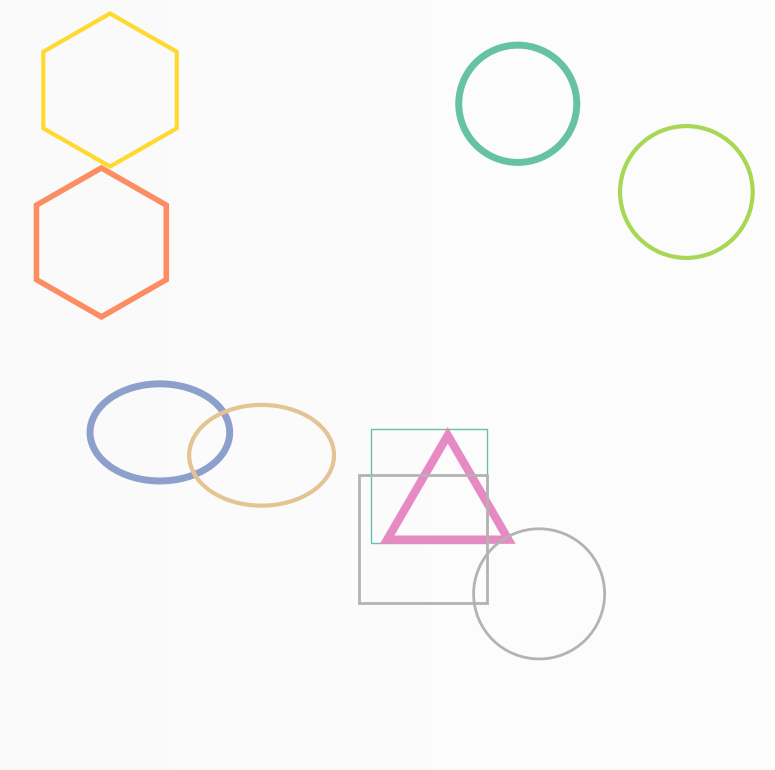[{"shape": "square", "thickness": 0.5, "radius": 0.37, "center": [0.554, 0.369]}, {"shape": "circle", "thickness": 2.5, "radius": 0.38, "center": [0.668, 0.865]}, {"shape": "hexagon", "thickness": 2, "radius": 0.48, "center": [0.131, 0.685]}, {"shape": "oval", "thickness": 2.5, "radius": 0.45, "center": [0.206, 0.438]}, {"shape": "triangle", "thickness": 3, "radius": 0.45, "center": [0.578, 0.344]}, {"shape": "circle", "thickness": 1.5, "radius": 0.43, "center": [0.886, 0.751]}, {"shape": "hexagon", "thickness": 1.5, "radius": 0.5, "center": [0.142, 0.883]}, {"shape": "oval", "thickness": 1.5, "radius": 0.47, "center": [0.338, 0.409]}, {"shape": "circle", "thickness": 1, "radius": 0.42, "center": [0.696, 0.229]}, {"shape": "square", "thickness": 1, "radius": 0.41, "center": [0.546, 0.3]}]